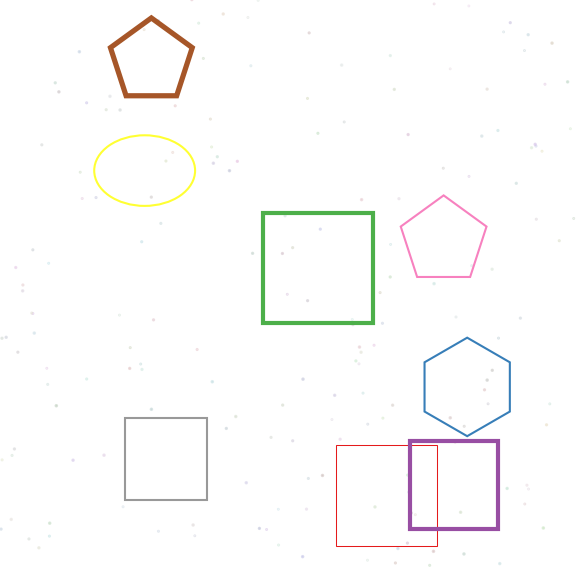[{"shape": "square", "thickness": 0.5, "radius": 0.44, "center": [0.669, 0.14]}, {"shape": "hexagon", "thickness": 1, "radius": 0.43, "center": [0.809, 0.329]}, {"shape": "square", "thickness": 2, "radius": 0.48, "center": [0.55, 0.535]}, {"shape": "square", "thickness": 2, "radius": 0.38, "center": [0.787, 0.16]}, {"shape": "oval", "thickness": 1, "radius": 0.44, "center": [0.25, 0.704]}, {"shape": "pentagon", "thickness": 2.5, "radius": 0.37, "center": [0.262, 0.894]}, {"shape": "pentagon", "thickness": 1, "radius": 0.39, "center": [0.768, 0.583]}, {"shape": "square", "thickness": 1, "radius": 0.36, "center": [0.287, 0.204]}]